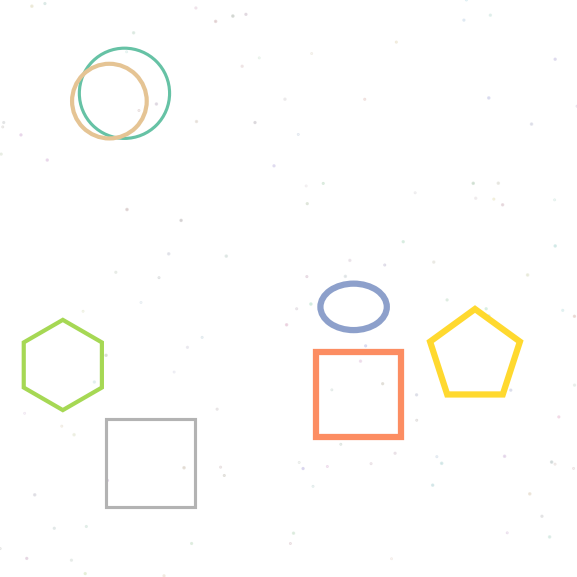[{"shape": "circle", "thickness": 1.5, "radius": 0.39, "center": [0.216, 0.838]}, {"shape": "square", "thickness": 3, "radius": 0.37, "center": [0.621, 0.316]}, {"shape": "oval", "thickness": 3, "radius": 0.29, "center": [0.612, 0.468]}, {"shape": "hexagon", "thickness": 2, "radius": 0.39, "center": [0.109, 0.367]}, {"shape": "pentagon", "thickness": 3, "radius": 0.41, "center": [0.822, 0.382]}, {"shape": "circle", "thickness": 2, "radius": 0.32, "center": [0.189, 0.824]}, {"shape": "square", "thickness": 1.5, "radius": 0.38, "center": [0.261, 0.197]}]